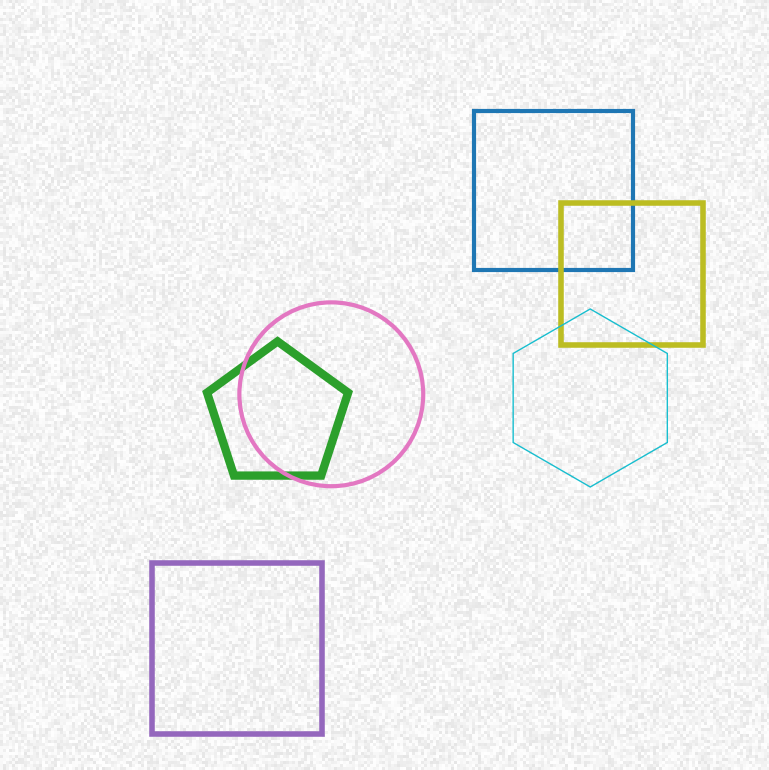[{"shape": "square", "thickness": 1.5, "radius": 0.52, "center": [0.718, 0.752]}, {"shape": "pentagon", "thickness": 3, "radius": 0.48, "center": [0.361, 0.46]}, {"shape": "square", "thickness": 2, "radius": 0.55, "center": [0.308, 0.158]}, {"shape": "circle", "thickness": 1.5, "radius": 0.6, "center": [0.43, 0.488]}, {"shape": "square", "thickness": 2, "radius": 0.46, "center": [0.821, 0.644]}, {"shape": "hexagon", "thickness": 0.5, "radius": 0.58, "center": [0.767, 0.483]}]